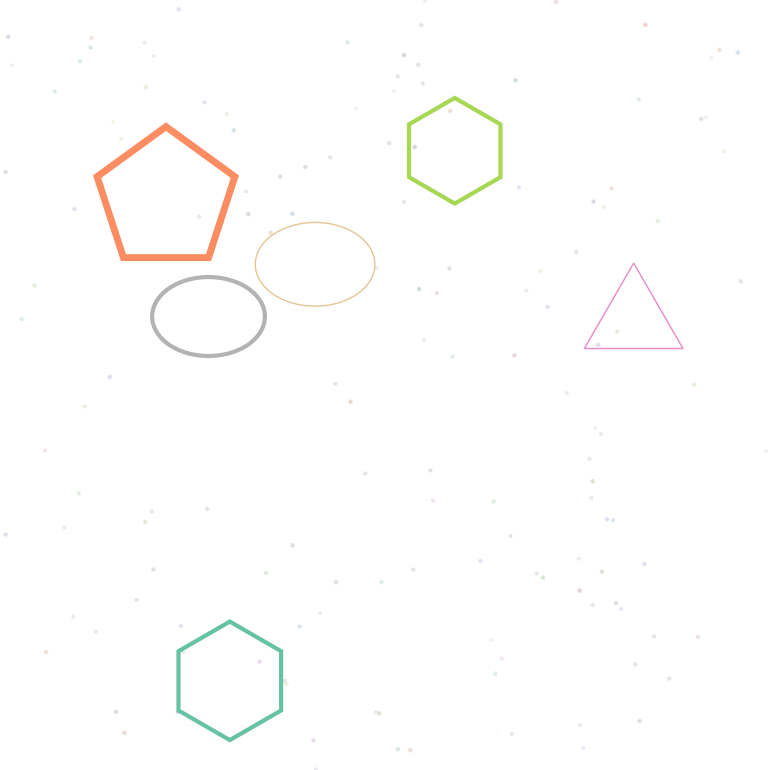[{"shape": "hexagon", "thickness": 1.5, "radius": 0.38, "center": [0.298, 0.116]}, {"shape": "pentagon", "thickness": 2.5, "radius": 0.47, "center": [0.216, 0.742]}, {"shape": "triangle", "thickness": 0.5, "radius": 0.37, "center": [0.823, 0.584]}, {"shape": "hexagon", "thickness": 1.5, "radius": 0.34, "center": [0.591, 0.804]}, {"shape": "oval", "thickness": 0.5, "radius": 0.39, "center": [0.409, 0.657]}, {"shape": "oval", "thickness": 1.5, "radius": 0.37, "center": [0.271, 0.589]}]